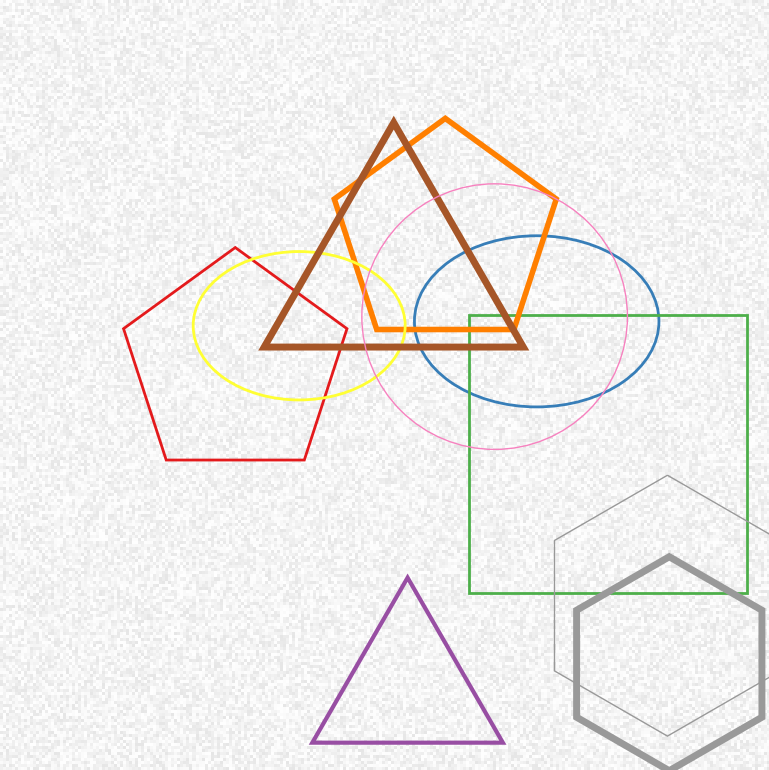[{"shape": "pentagon", "thickness": 1, "radius": 0.76, "center": [0.306, 0.526]}, {"shape": "oval", "thickness": 1, "radius": 0.79, "center": [0.697, 0.583]}, {"shape": "square", "thickness": 1, "radius": 0.9, "center": [0.789, 0.411]}, {"shape": "triangle", "thickness": 1.5, "radius": 0.71, "center": [0.529, 0.107]}, {"shape": "pentagon", "thickness": 2, "radius": 0.76, "center": [0.578, 0.695]}, {"shape": "oval", "thickness": 1, "radius": 0.69, "center": [0.389, 0.577]}, {"shape": "triangle", "thickness": 2.5, "radius": 0.97, "center": [0.511, 0.646]}, {"shape": "circle", "thickness": 0.5, "radius": 0.86, "center": [0.642, 0.589]}, {"shape": "hexagon", "thickness": 0.5, "radius": 0.85, "center": [0.867, 0.213]}, {"shape": "hexagon", "thickness": 2.5, "radius": 0.69, "center": [0.869, 0.138]}]